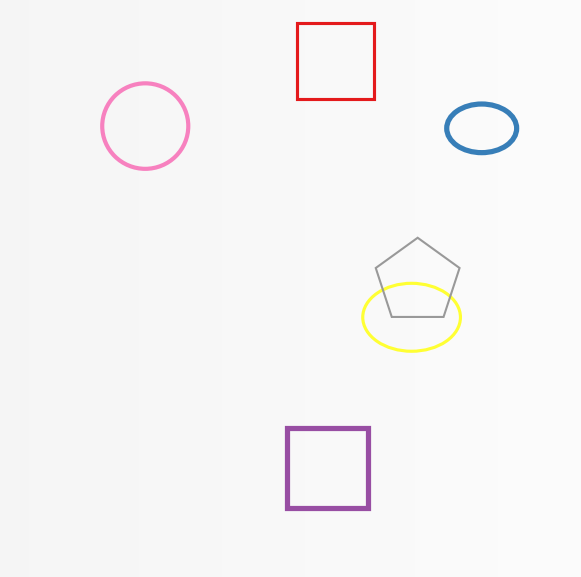[{"shape": "square", "thickness": 1.5, "radius": 0.33, "center": [0.577, 0.893]}, {"shape": "oval", "thickness": 2.5, "radius": 0.3, "center": [0.829, 0.777]}, {"shape": "square", "thickness": 2.5, "radius": 0.35, "center": [0.563, 0.189]}, {"shape": "oval", "thickness": 1.5, "radius": 0.42, "center": [0.708, 0.45]}, {"shape": "circle", "thickness": 2, "radius": 0.37, "center": [0.25, 0.781]}, {"shape": "pentagon", "thickness": 1, "radius": 0.38, "center": [0.719, 0.512]}]